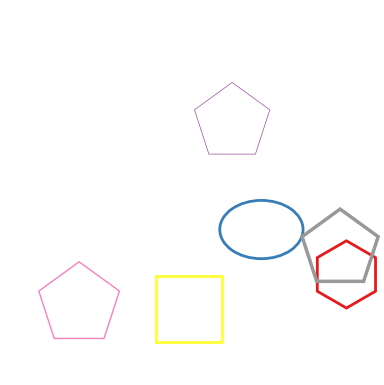[{"shape": "hexagon", "thickness": 2, "radius": 0.44, "center": [0.9, 0.287]}, {"shape": "oval", "thickness": 2, "radius": 0.54, "center": [0.679, 0.404]}, {"shape": "pentagon", "thickness": 0.5, "radius": 0.51, "center": [0.603, 0.683]}, {"shape": "square", "thickness": 2, "radius": 0.43, "center": [0.49, 0.198]}, {"shape": "pentagon", "thickness": 1, "radius": 0.55, "center": [0.206, 0.21]}, {"shape": "pentagon", "thickness": 2.5, "radius": 0.52, "center": [0.883, 0.353]}]